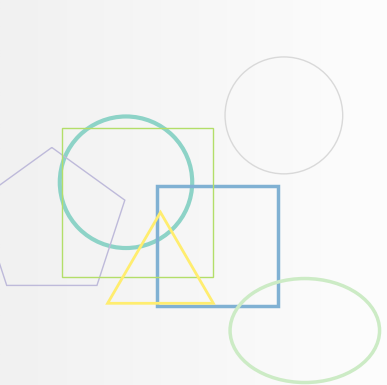[{"shape": "circle", "thickness": 3, "radius": 0.85, "center": [0.325, 0.527]}, {"shape": "pentagon", "thickness": 1, "radius": 0.99, "center": [0.134, 0.419]}, {"shape": "square", "thickness": 2.5, "radius": 0.78, "center": [0.56, 0.361]}, {"shape": "square", "thickness": 1, "radius": 0.97, "center": [0.355, 0.474]}, {"shape": "circle", "thickness": 1, "radius": 0.76, "center": [0.733, 0.7]}, {"shape": "oval", "thickness": 2.5, "radius": 0.96, "center": [0.787, 0.141]}, {"shape": "triangle", "thickness": 2, "radius": 0.79, "center": [0.414, 0.291]}]